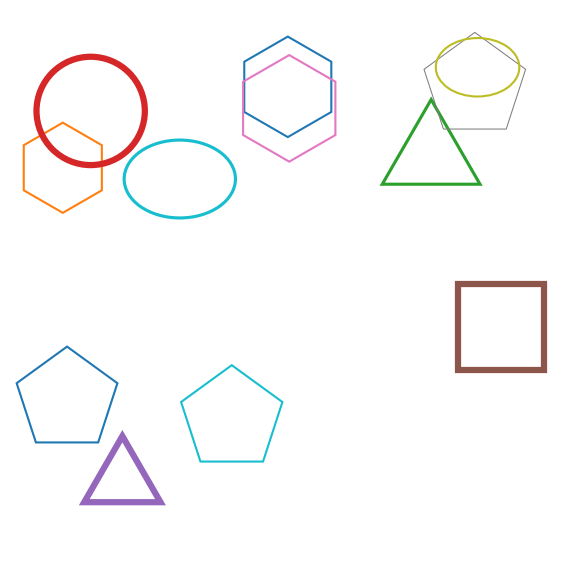[{"shape": "pentagon", "thickness": 1, "radius": 0.46, "center": [0.116, 0.307]}, {"shape": "hexagon", "thickness": 1, "radius": 0.44, "center": [0.498, 0.849]}, {"shape": "hexagon", "thickness": 1, "radius": 0.39, "center": [0.109, 0.709]}, {"shape": "triangle", "thickness": 1.5, "radius": 0.49, "center": [0.747, 0.729]}, {"shape": "circle", "thickness": 3, "radius": 0.47, "center": [0.157, 0.807]}, {"shape": "triangle", "thickness": 3, "radius": 0.38, "center": [0.212, 0.168]}, {"shape": "square", "thickness": 3, "radius": 0.37, "center": [0.868, 0.433]}, {"shape": "hexagon", "thickness": 1, "radius": 0.46, "center": [0.501, 0.811]}, {"shape": "pentagon", "thickness": 0.5, "radius": 0.46, "center": [0.822, 0.851]}, {"shape": "oval", "thickness": 1, "radius": 0.36, "center": [0.827, 0.883]}, {"shape": "oval", "thickness": 1.5, "radius": 0.48, "center": [0.311, 0.689]}, {"shape": "pentagon", "thickness": 1, "radius": 0.46, "center": [0.401, 0.275]}]